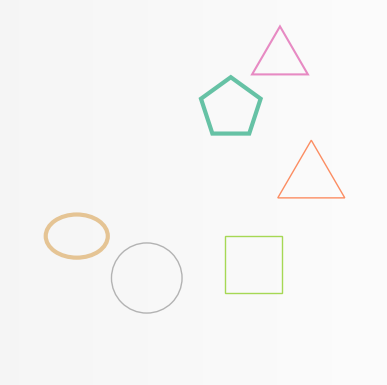[{"shape": "pentagon", "thickness": 3, "radius": 0.4, "center": [0.596, 0.719]}, {"shape": "triangle", "thickness": 1, "radius": 0.5, "center": [0.803, 0.536]}, {"shape": "triangle", "thickness": 1.5, "radius": 0.42, "center": [0.723, 0.848]}, {"shape": "square", "thickness": 1, "radius": 0.37, "center": [0.655, 0.313]}, {"shape": "oval", "thickness": 3, "radius": 0.4, "center": [0.198, 0.387]}, {"shape": "circle", "thickness": 1, "radius": 0.46, "center": [0.379, 0.278]}]